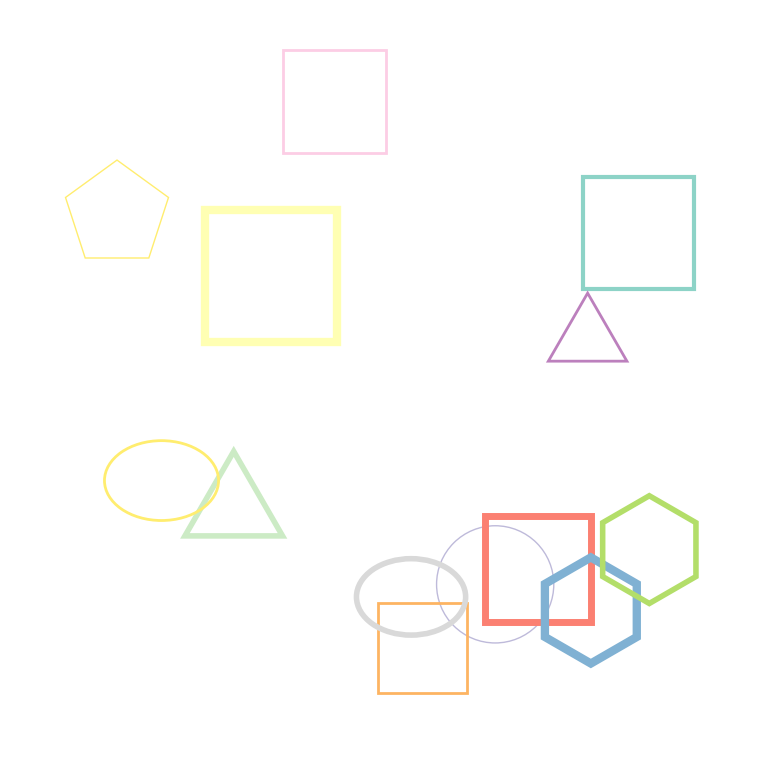[{"shape": "square", "thickness": 1.5, "radius": 0.36, "center": [0.829, 0.697]}, {"shape": "square", "thickness": 3, "radius": 0.43, "center": [0.352, 0.641]}, {"shape": "circle", "thickness": 0.5, "radius": 0.38, "center": [0.643, 0.241]}, {"shape": "square", "thickness": 2.5, "radius": 0.34, "center": [0.698, 0.261]}, {"shape": "hexagon", "thickness": 3, "radius": 0.34, "center": [0.767, 0.207]}, {"shape": "square", "thickness": 1, "radius": 0.29, "center": [0.549, 0.158]}, {"shape": "hexagon", "thickness": 2, "radius": 0.35, "center": [0.843, 0.286]}, {"shape": "square", "thickness": 1, "radius": 0.34, "center": [0.434, 0.868]}, {"shape": "oval", "thickness": 2, "radius": 0.35, "center": [0.534, 0.225]}, {"shape": "triangle", "thickness": 1, "radius": 0.29, "center": [0.763, 0.56]}, {"shape": "triangle", "thickness": 2, "radius": 0.37, "center": [0.304, 0.341]}, {"shape": "oval", "thickness": 1, "radius": 0.37, "center": [0.21, 0.376]}, {"shape": "pentagon", "thickness": 0.5, "radius": 0.35, "center": [0.152, 0.722]}]